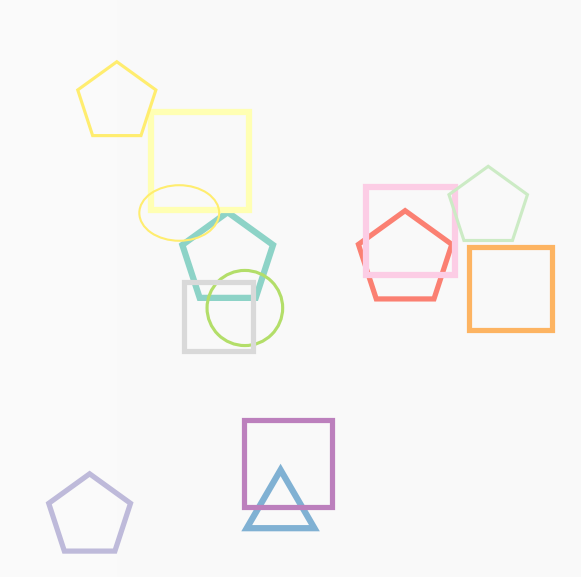[{"shape": "pentagon", "thickness": 3, "radius": 0.41, "center": [0.392, 0.55]}, {"shape": "square", "thickness": 3, "radius": 0.42, "center": [0.344, 0.72]}, {"shape": "pentagon", "thickness": 2.5, "radius": 0.37, "center": [0.154, 0.105]}, {"shape": "pentagon", "thickness": 2.5, "radius": 0.42, "center": [0.697, 0.55]}, {"shape": "triangle", "thickness": 3, "radius": 0.34, "center": [0.483, 0.118]}, {"shape": "square", "thickness": 2.5, "radius": 0.36, "center": [0.878, 0.5]}, {"shape": "circle", "thickness": 1.5, "radius": 0.33, "center": [0.421, 0.466]}, {"shape": "square", "thickness": 3, "radius": 0.38, "center": [0.706, 0.599]}, {"shape": "square", "thickness": 2.5, "radius": 0.3, "center": [0.376, 0.451]}, {"shape": "square", "thickness": 2.5, "radius": 0.38, "center": [0.496, 0.196]}, {"shape": "pentagon", "thickness": 1.5, "radius": 0.36, "center": [0.84, 0.64]}, {"shape": "pentagon", "thickness": 1.5, "radius": 0.35, "center": [0.201, 0.822]}, {"shape": "oval", "thickness": 1, "radius": 0.34, "center": [0.308, 0.63]}]